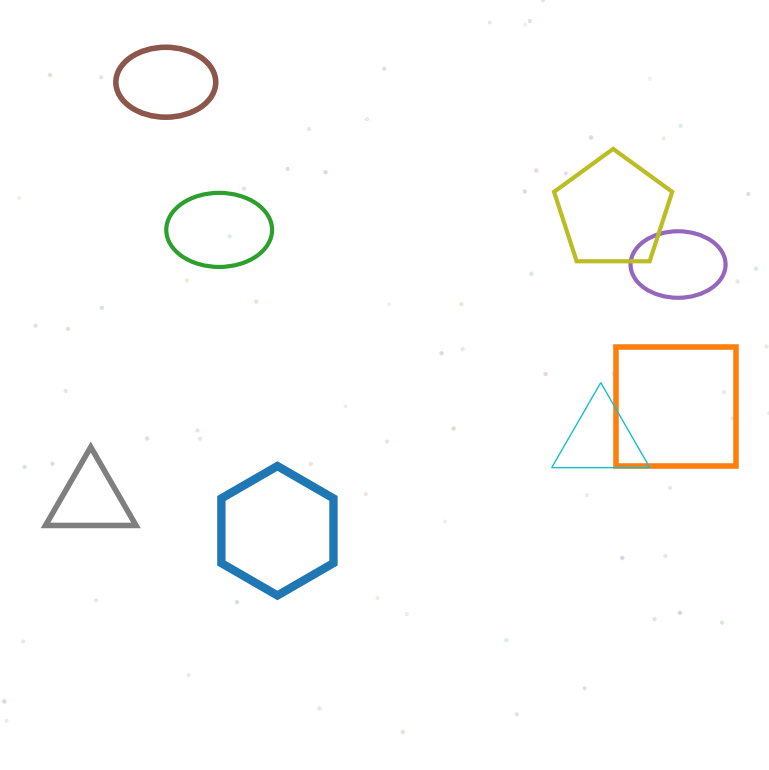[{"shape": "hexagon", "thickness": 3, "radius": 0.42, "center": [0.36, 0.311]}, {"shape": "square", "thickness": 2, "radius": 0.39, "center": [0.878, 0.472]}, {"shape": "oval", "thickness": 1.5, "radius": 0.34, "center": [0.285, 0.701]}, {"shape": "oval", "thickness": 1.5, "radius": 0.31, "center": [0.881, 0.656]}, {"shape": "oval", "thickness": 2, "radius": 0.32, "center": [0.215, 0.893]}, {"shape": "triangle", "thickness": 2, "radius": 0.34, "center": [0.118, 0.352]}, {"shape": "pentagon", "thickness": 1.5, "radius": 0.4, "center": [0.796, 0.726]}, {"shape": "triangle", "thickness": 0.5, "radius": 0.37, "center": [0.78, 0.429]}]